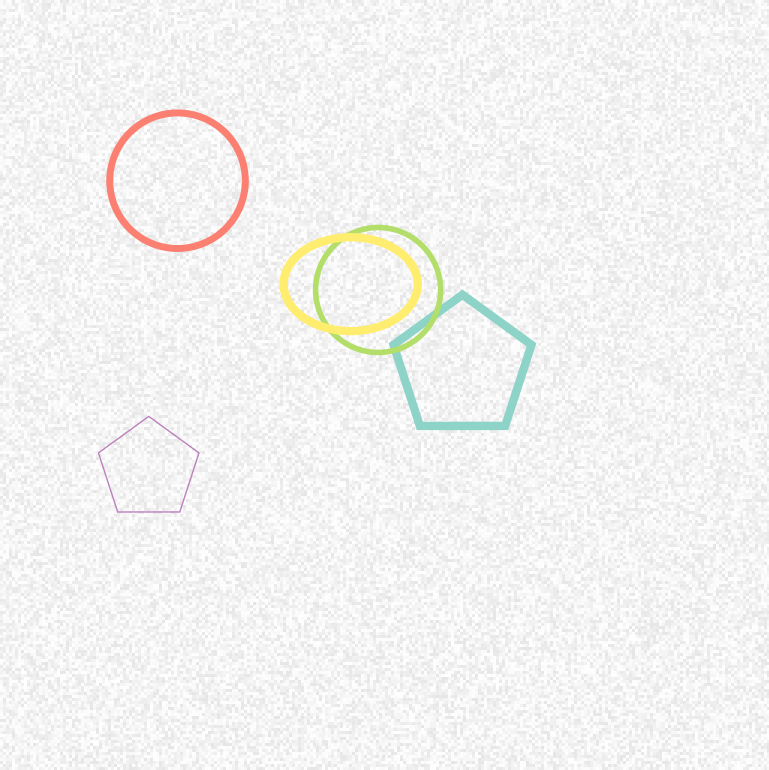[{"shape": "pentagon", "thickness": 3, "radius": 0.47, "center": [0.601, 0.523]}, {"shape": "circle", "thickness": 2.5, "radius": 0.44, "center": [0.231, 0.765]}, {"shape": "circle", "thickness": 2, "radius": 0.41, "center": [0.491, 0.623]}, {"shape": "pentagon", "thickness": 0.5, "radius": 0.34, "center": [0.193, 0.391]}, {"shape": "oval", "thickness": 3, "radius": 0.44, "center": [0.455, 0.631]}]